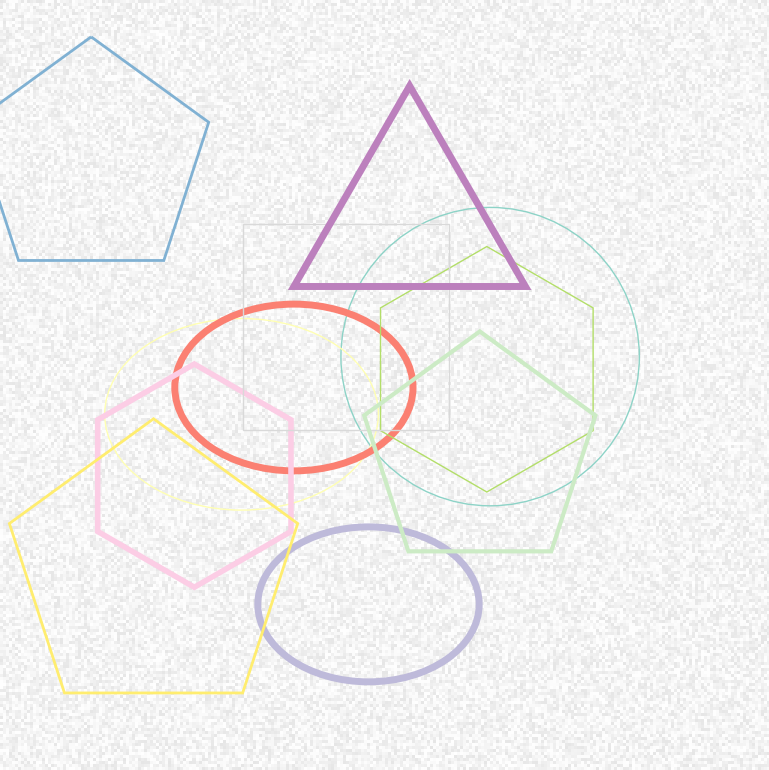[{"shape": "circle", "thickness": 0.5, "radius": 0.97, "center": [0.637, 0.537]}, {"shape": "oval", "thickness": 0.5, "radius": 0.89, "center": [0.314, 0.462]}, {"shape": "oval", "thickness": 2.5, "radius": 0.72, "center": [0.479, 0.215]}, {"shape": "oval", "thickness": 2.5, "radius": 0.77, "center": [0.382, 0.497]}, {"shape": "pentagon", "thickness": 1, "radius": 0.8, "center": [0.118, 0.792]}, {"shape": "hexagon", "thickness": 0.5, "radius": 0.8, "center": [0.632, 0.52]}, {"shape": "hexagon", "thickness": 2, "radius": 0.72, "center": [0.252, 0.382]}, {"shape": "square", "thickness": 0.5, "radius": 0.67, "center": [0.45, 0.575]}, {"shape": "triangle", "thickness": 2.5, "radius": 0.87, "center": [0.532, 0.715]}, {"shape": "pentagon", "thickness": 1.5, "radius": 0.79, "center": [0.623, 0.412]}, {"shape": "pentagon", "thickness": 1, "radius": 0.98, "center": [0.199, 0.259]}]